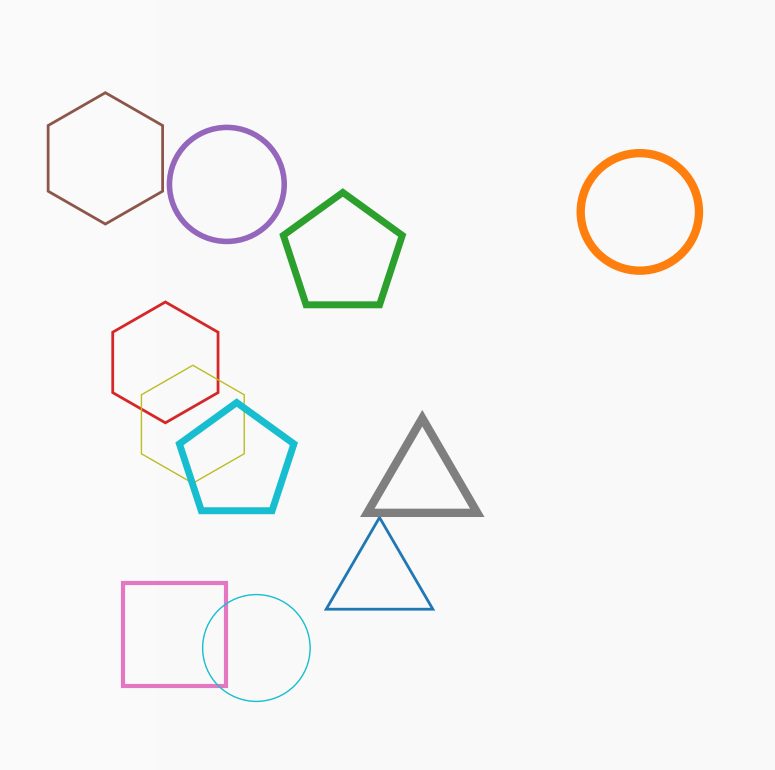[{"shape": "triangle", "thickness": 1, "radius": 0.4, "center": [0.49, 0.249]}, {"shape": "circle", "thickness": 3, "radius": 0.38, "center": [0.826, 0.725]}, {"shape": "pentagon", "thickness": 2.5, "radius": 0.4, "center": [0.442, 0.669]}, {"shape": "hexagon", "thickness": 1, "radius": 0.39, "center": [0.213, 0.529]}, {"shape": "circle", "thickness": 2, "radius": 0.37, "center": [0.293, 0.76]}, {"shape": "hexagon", "thickness": 1, "radius": 0.43, "center": [0.136, 0.794]}, {"shape": "square", "thickness": 1.5, "radius": 0.34, "center": [0.225, 0.176]}, {"shape": "triangle", "thickness": 3, "radius": 0.41, "center": [0.545, 0.375]}, {"shape": "hexagon", "thickness": 0.5, "radius": 0.38, "center": [0.249, 0.449]}, {"shape": "circle", "thickness": 0.5, "radius": 0.35, "center": [0.331, 0.158]}, {"shape": "pentagon", "thickness": 2.5, "radius": 0.39, "center": [0.305, 0.4]}]